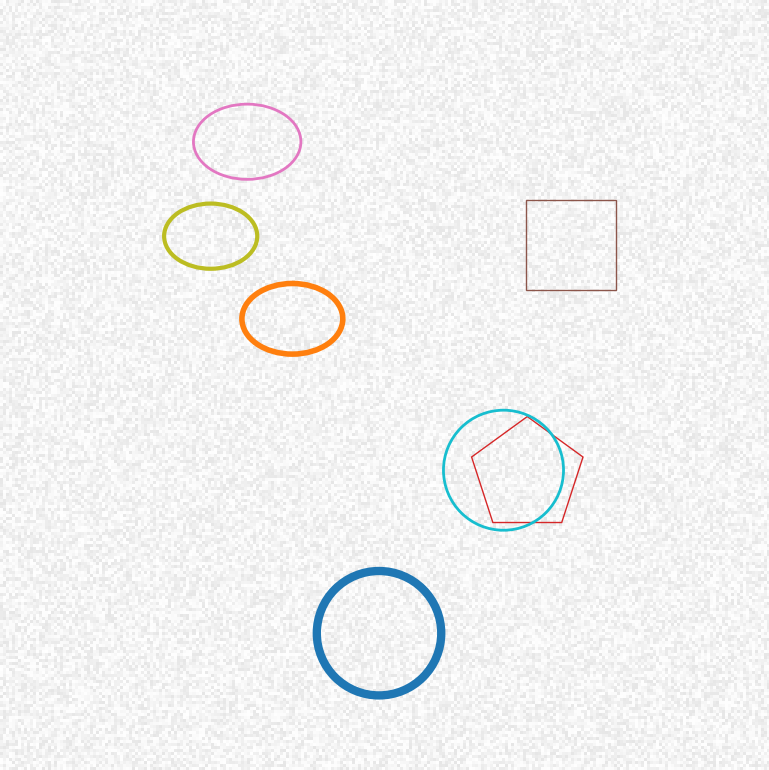[{"shape": "circle", "thickness": 3, "radius": 0.4, "center": [0.492, 0.178]}, {"shape": "oval", "thickness": 2, "radius": 0.33, "center": [0.38, 0.586]}, {"shape": "pentagon", "thickness": 0.5, "radius": 0.38, "center": [0.685, 0.383]}, {"shape": "square", "thickness": 0.5, "radius": 0.29, "center": [0.741, 0.681]}, {"shape": "oval", "thickness": 1, "radius": 0.35, "center": [0.321, 0.816]}, {"shape": "oval", "thickness": 1.5, "radius": 0.3, "center": [0.274, 0.693]}, {"shape": "circle", "thickness": 1, "radius": 0.39, "center": [0.654, 0.389]}]